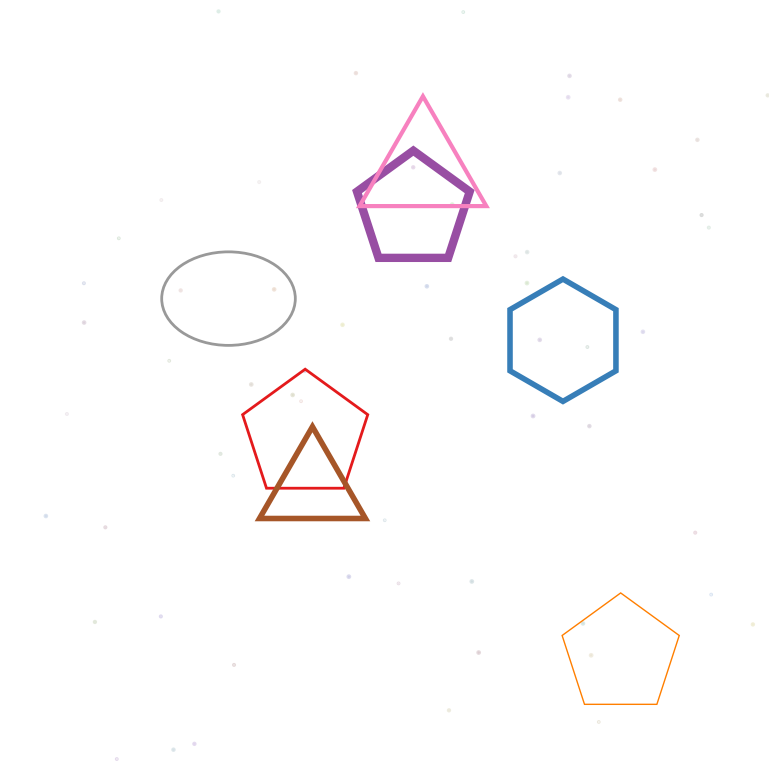[{"shape": "pentagon", "thickness": 1, "radius": 0.43, "center": [0.396, 0.435]}, {"shape": "hexagon", "thickness": 2, "radius": 0.4, "center": [0.731, 0.558]}, {"shape": "pentagon", "thickness": 3, "radius": 0.38, "center": [0.537, 0.727]}, {"shape": "pentagon", "thickness": 0.5, "radius": 0.4, "center": [0.806, 0.15]}, {"shape": "triangle", "thickness": 2, "radius": 0.4, "center": [0.406, 0.366]}, {"shape": "triangle", "thickness": 1.5, "radius": 0.48, "center": [0.549, 0.78]}, {"shape": "oval", "thickness": 1, "radius": 0.43, "center": [0.297, 0.612]}]